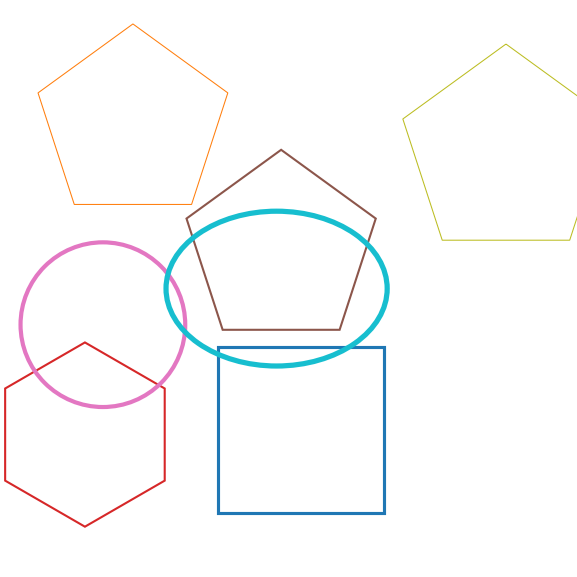[{"shape": "square", "thickness": 1.5, "radius": 0.72, "center": [0.521, 0.255]}, {"shape": "pentagon", "thickness": 0.5, "radius": 0.86, "center": [0.23, 0.785]}, {"shape": "hexagon", "thickness": 1, "radius": 0.8, "center": [0.147, 0.247]}, {"shape": "pentagon", "thickness": 1, "radius": 0.86, "center": [0.487, 0.567]}, {"shape": "circle", "thickness": 2, "radius": 0.71, "center": [0.178, 0.437]}, {"shape": "pentagon", "thickness": 0.5, "radius": 0.94, "center": [0.876, 0.735]}, {"shape": "oval", "thickness": 2.5, "radius": 0.96, "center": [0.479, 0.499]}]